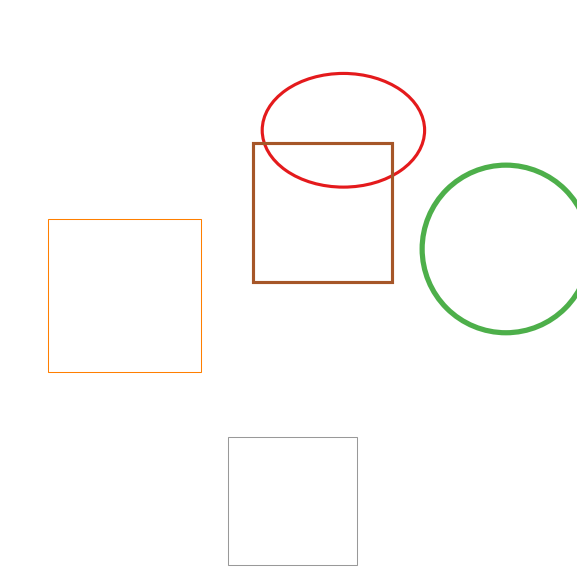[{"shape": "oval", "thickness": 1.5, "radius": 0.7, "center": [0.595, 0.774]}, {"shape": "circle", "thickness": 2.5, "radius": 0.73, "center": [0.876, 0.568]}, {"shape": "square", "thickness": 0.5, "radius": 0.66, "center": [0.216, 0.488]}, {"shape": "square", "thickness": 1.5, "radius": 0.6, "center": [0.558, 0.631]}, {"shape": "square", "thickness": 0.5, "radius": 0.56, "center": [0.507, 0.131]}]